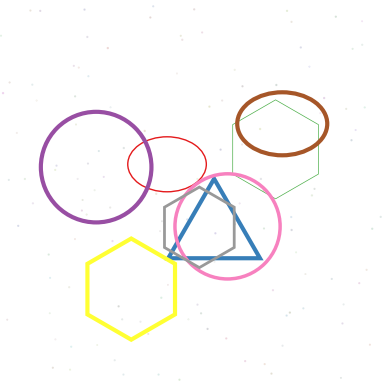[{"shape": "oval", "thickness": 1, "radius": 0.51, "center": [0.434, 0.573]}, {"shape": "triangle", "thickness": 3, "radius": 0.69, "center": [0.556, 0.398]}, {"shape": "hexagon", "thickness": 0.5, "radius": 0.64, "center": [0.716, 0.612]}, {"shape": "circle", "thickness": 3, "radius": 0.72, "center": [0.25, 0.566]}, {"shape": "hexagon", "thickness": 3, "radius": 0.66, "center": [0.341, 0.249]}, {"shape": "oval", "thickness": 3, "radius": 0.58, "center": [0.733, 0.678]}, {"shape": "circle", "thickness": 2.5, "radius": 0.68, "center": [0.591, 0.412]}, {"shape": "hexagon", "thickness": 2, "radius": 0.52, "center": [0.518, 0.41]}]